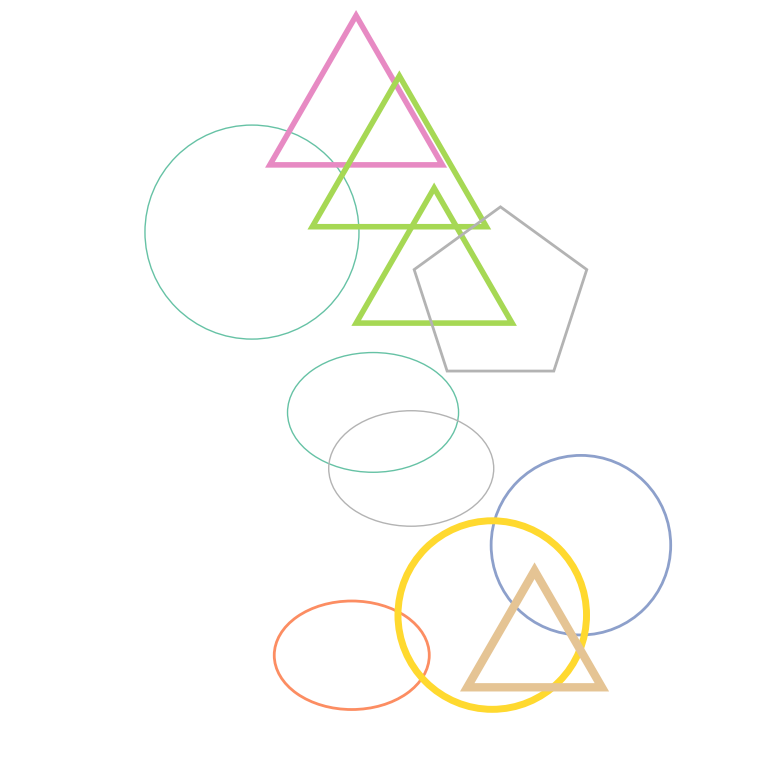[{"shape": "circle", "thickness": 0.5, "radius": 0.69, "center": [0.327, 0.699]}, {"shape": "oval", "thickness": 0.5, "radius": 0.56, "center": [0.484, 0.464]}, {"shape": "oval", "thickness": 1, "radius": 0.5, "center": [0.457, 0.149]}, {"shape": "circle", "thickness": 1, "radius": 0.58, "center": [0.754, 0.292]}, {"shape": "triangle", "thickness": 2, "radius": 0.65, "center": [0.462, 0.851]}, {"shape": "triangle", "thickness": 2, "radius": 0.65, "center": [0.519, 0.771]}, {"shape": "triangle", "thickness": 2, "radius": 0.58, "center": [0.564, 0.639]}, {"shape": "circle", "thickness": 2.5, "radius": 0.61, "center": [0.639, 0.201]}, {"shape": "triangle", "thickness": 3, "radius": 0.5, "center": [0.694, 0.158]}, {"shape": "pentagon", "thickness": 1, "radius": 0.59, "center": [0.65, 0.613]}, {"shape": "oval", "thickness": 0.5, "radius": 0.54, "center": [0.534, 0.392]}]